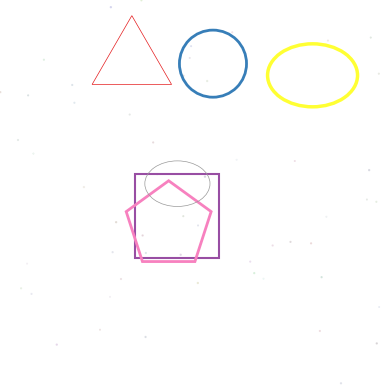[{"shape": "triangle", "thickness": 0.5, "radius": 0.6, "center": [0.342, 0.84]}, {"shape": "circle", "thickness": 2, "radius": 0.44, "center": [0.553, 0.835]}, {"shape": "square", "thickness": 1.5, "radius": 0.55, "center": [0.459, 0.438]}, {"shape": "oval", "thickness": 2.5, "radius": 0.58, "center": [0.812, 0.804]}, {"shape": "pentagon", "thickness": 2, "radius": 0.58, "center": [0.438, 0.414]}, {"shape": "oval", "thickness": 0.5, "radius": 0.42, "center": [0.461, 0.523]}]